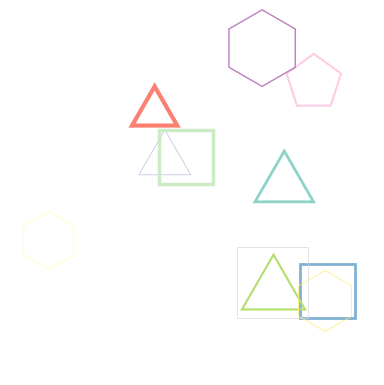[{"shape": "triangle", "thickness": 2, "radius": 0.44, "center": [0.738, 0.52]}, {"shape": "hexagon", "thickness": 0.5, "radius": 0.38, "center": [0.127, 0.375]}, {"shape": "triangle", "thickness": 0.5, "radius": 0.39, "center": [0.428, 0.585]}, {"shape": "triangle", "thickness": 3, "radius": 0.34, "center": [0.402, 0.708]}, {"shape": "square", "thickness": 2, "radius": 0.35, "center": [0.851, 0.245]}, {"shape": "triangle", "thickness": 1.5, "radius": 0.47, "center": [0.71, 0.244]}, {"shape": "pentagon", "thickness": 1.5, "radius": 0.37, "center": [0.815, 0.786]}, {"shape": "square", "thickness": 0.5, "radius": 0.46, "center": [0.708, 0.267]}, {"shape": "hexagon", "thickness": 1, "radius": 0.5, "center": [0.681, 0.875]}, {"shape": "square", "thickness": 2.5, "radius": 0.35, "center": [0.483, 0.593]}, {"shape": "hexagon", "thickness": 0.5, "radius": 0.4, "center": [0.844, 0.218]}]